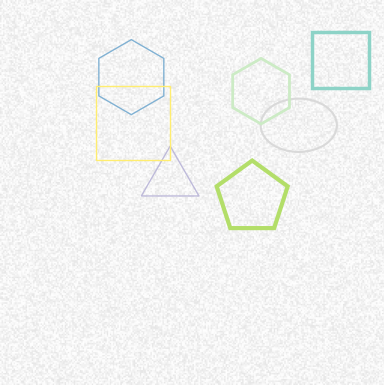[{"shape": "square", "thickness": 2.5, "radius": 0.37, "center": [0.885, 0.844]}, {"shape": "triangle", "thickness": 1, "radius": 0.43, "center": [0.442, 0.534]}, {"shape": "hexagon", "thickness": 1, "radius": 0.49, "center": [0.341, 0.8]}, {"shape": "pentagon", "thickness": 3, "radius": 0.48, "center": [0.655, 0.486]}, {"shape": "oval", "thickness": 1.5, "radius": 0.49, "center": [0.776, 0.675]}, {"shape": "hexagon", "thickness": 2, "radius": 0.43, "center": [0.678, 0.763]}, {"shape": "square", "thickness": 1, "radius": 0.48, "center": [0.345, 0.681]}]